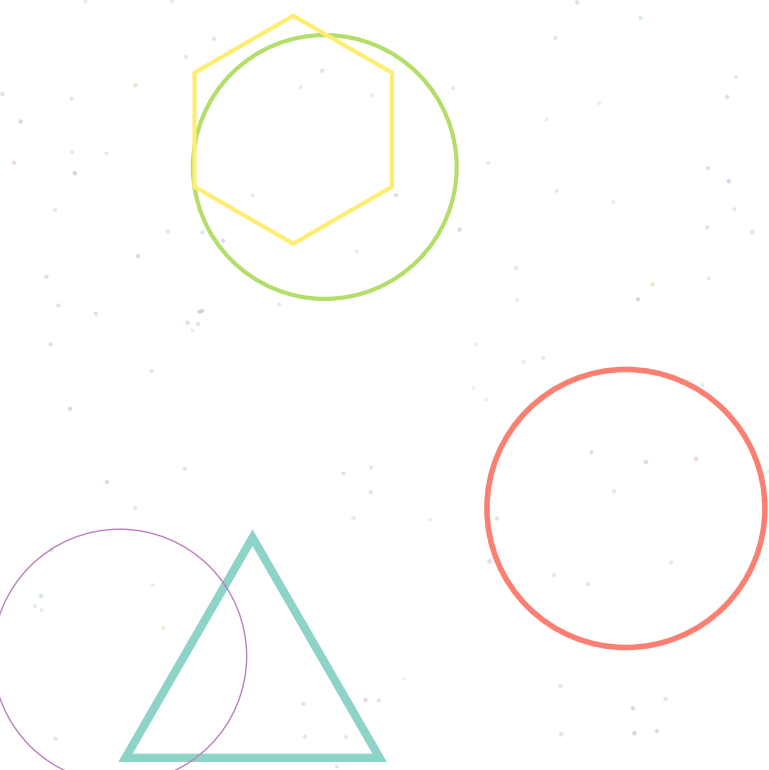[{"shape": "triangle", "thickness": 3, "radius": 0.95, "center": [0.328, 0.111]}, {"shape": "circle", "thickness": 2, "radius": 0.9, "center": [0.813, 0.34]}, {"shape": "circle", "thickness": 1.5, "radius": 0.86, "center": [0.422, 0.783]}, {"shape": "circle", "thickness": 0.5, "radius": 0.82, "center": [0.155, 0.148]}, {"shape": "hexagon", "thickness": 1.5, "radius": 0.74, "center": [0.381, 0.832]}]